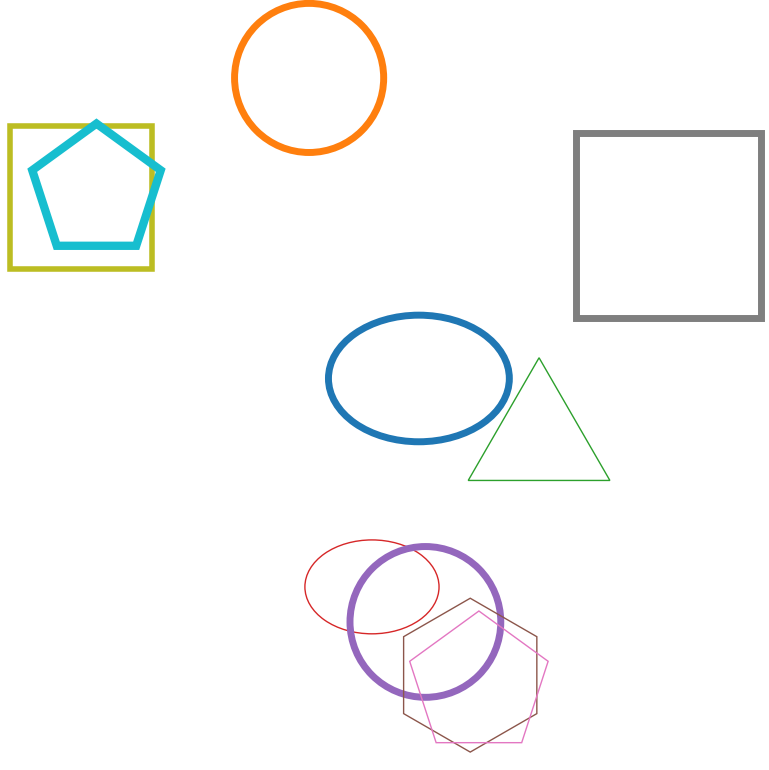[{"shape": "oval", "thickness": 2.5, "radius": 0.59, "center": [0.544, 0.508]}, {"shape": "circle", "thickness": 2.5, "radius": 0.48, "center": [0.401, 0.899]}, {"shape": "triangle", "thickness": 0.5, "radius": 0.53, "center": [0.7, 0.429]}, {"shape": "oval", "thickness": 0.5, "radius": 0.44, "center": [0.483, 0.238]}, {"shape": "circle", "thickness": 2.5, "radius": 0.49, "center": [0.552, 0.192]}, {"shape": "hexagon", "thickness": 0.5, "radius": 0.5, "center": [0.611, 0.123]}, {"shape": "pentagon", "thickness": 0.5, "radius": 0.47, "center": [0.622, 0.112]}, {"shape": "square", "thickness": 2.5, "radius": 0.6, "center": [0.868, 0.708]}, {"shape": "square", "thickness": 2, "radius": 0.46, "center": [0.105, 0.744]}, {"shape": "pentagon", "thickness": 3, "radius": 0.44, "center": [0.125, 0.752]}]